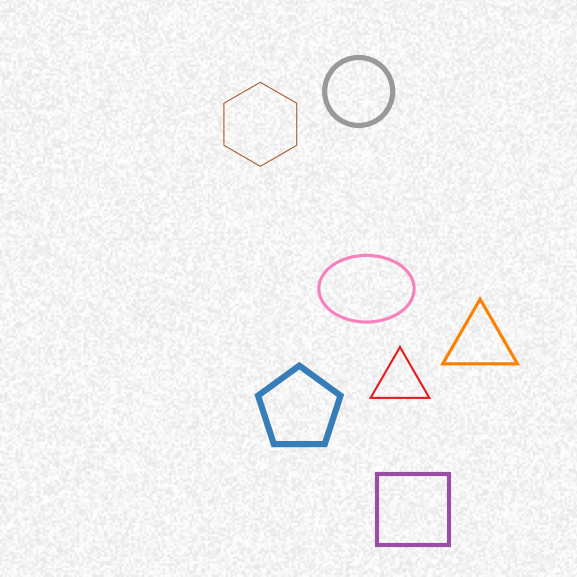[{"shape": "triangle", "thickness": 1, "radius": 0.29, "center": [0.693, 0.34]}, {"shape": "pentagon", "thickness": 3, "radius": 0.38, "center": [0.518, 0.291]}, {"shape": "square", "thickness": 2, "radius": 0.31, "center": [0.715, 0.117]}, {"shape": "triangle", "thickness": 1.5, "radius": 0.37, "center": [0.831, 0.406]}, {"shape": "hexagon", "thickness": 0.5, "radius": 0.36, "center": [0.451, 0.784]}, {"shape": "oval", "thickness": 1.5, "radius": 0.41, "center": [0.635, 0.499]}, {"shape": "circle", "thickness": 2.5, "radius": 0.29, "center": [0.621, 0.841]}]